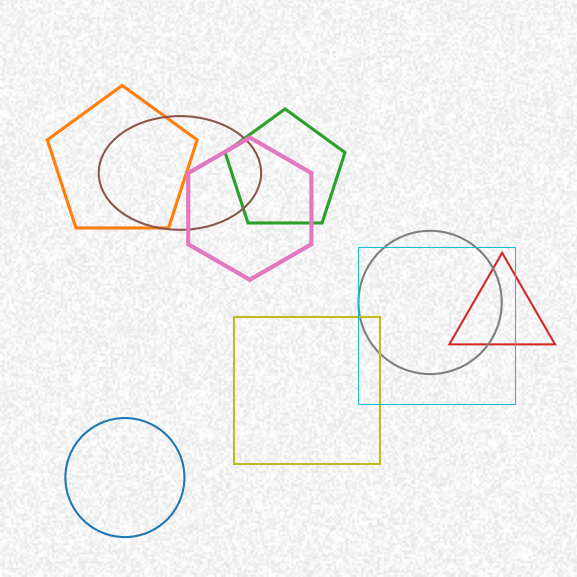[{"shape": "circle", "thickness": 1, "radius": 0.52, "center": [0.216, 0.172]}, {"shape": "pentagon", "thickness": 1.5, "radius": 0.68, "center": [0.212, 0.715]}, {"shape": "pentagon", "thickness": 1.5, "radius": 0.55, "center": [0.494, 0.701]}, {"shape": "triangle", "thickness": 1, "radius": 0.53, "center": [0.87, 0.456]}, {"shape": "oval", "thickness": 1, "radius": 0.7, "center": [0.312, 0.7]}, {"shape": "hexagon", "thickness": 2, "radius": 0.62, "center": [0.433, 0.638]}, {"shape": "circle", "thickness": 1, "radius": 0.62, "center": [0.745, 0.475]}, {"shape": "square", "thickness": 1, "radius": 0.63, "center": [0.531, 0.323]}, {"shape": "square", "thickness": 0.5, "radius": 0.68, "center": [0.756, 0.436]}]